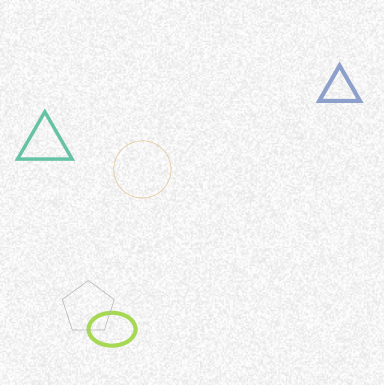[{"shape": "triangle", "thickness": 2.5, "radius": 0.41, "center": [0.116, 0.628]}, {"shape": "triangle", "thickness": 3, "radius": 0.31, "center": [0.882, 0.768]}, {"shape": "oval", "thickness": 3, "radius": 0.3, "center": [0.291, 0.145]}, {"shape": "circle", "thickness": 0.5, "radius": 0.37, "center": [0.37, 0.56]}, {"shape": "pentagon", "thickness": 0.5, "radius": 0.36, "center": [0.229, 0.2]}]